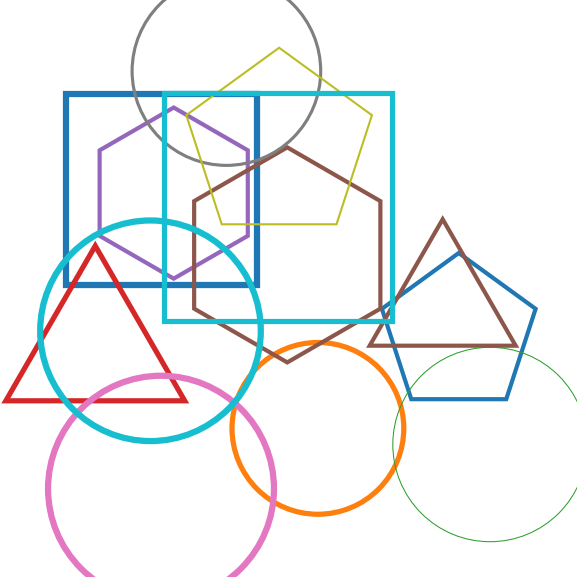[{"shape": "pentagon", "thickness": 2, "radius": 0.7, "center": [0.794, 0.421]}, {"shape": "square", "thickness": 3, "radius": 0.83, "center": [0.28, 0.671]}, {"shape": "circle", "thickness": 2.5, "radius": 0.74, "center": [0.55, 0.257]}, {"shape": "circle", "thickness": 0.5, "radius": 0.84, "center": [0.849, 0.229]}, {"shape": "triangle", "thickness": 2.5, "radius": 0.89, "center": [0.165, 0.395]}, {"shape": "hexagon", "thickness": 2, "radius": 0.74, "center": [0.301, 0.665]}, {"shape": "hexagon", "thickness": 2, "radius": 0.93, "center": [0.497, 0.558]}, {"shape": "triangle", "thickness": 2, "radius": 0.73, "center": [0.767, 0.474]}, {"shape": "circle", "thickness": 3, "radius": 0.98, "center": [0.279, 0.153]}, {"shape": "circle", "thickness": 1.5, "radius": 0.82, "center": [0.392, 0.876]}, {"shape": "pentagon", "thickness": 1, "radius": 0.84, "center": [0.483, 0.747]}, {"shape": "circle", "thickness": 3, "radius": 0.96, "center": [0.261, 0.426]}, {"shape": "square", "thickness": 2.5, "radius": 0.99, "center": [0.481, 0.64]}]